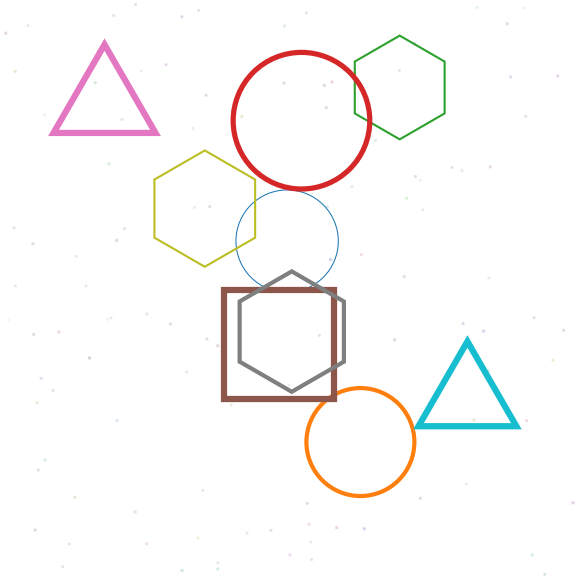[{"shape": "circle", "thickness": 0.5, "radius": 0.44, "center": [0.497, 0.582]}, {"shape": "circle", "thickness": 2, "radius": 0.47, "center": [0.624, 0.234]}, {"shape": "hexagon", "thickness": 1, "radius": 0.45, "center": [0.692, 0.848]}, {"shape": "circle", "thickness": 2.5, "radius": 0.59, "center": [0.522, 0.79]}, {"shape": "square", "thickness": 3, "radius": 0.47, "center": [0.483, 0.403]}, {"shape": "triangle", "thickness": 3, "radius": 0.51, "center": [0.181, 0.82]}, {"shape": "hexagon", "thickness": 2, "radius": 0.52, "center": [0.505, 0.425]}, {"shape": "hexagon", "thickness": 1, "radius": 0.5, "center": [0.355, 0.638]}, {"shape": "triangle", "thickness": 3, "radius": 0.49, "center": [0.809, 0.31]}]